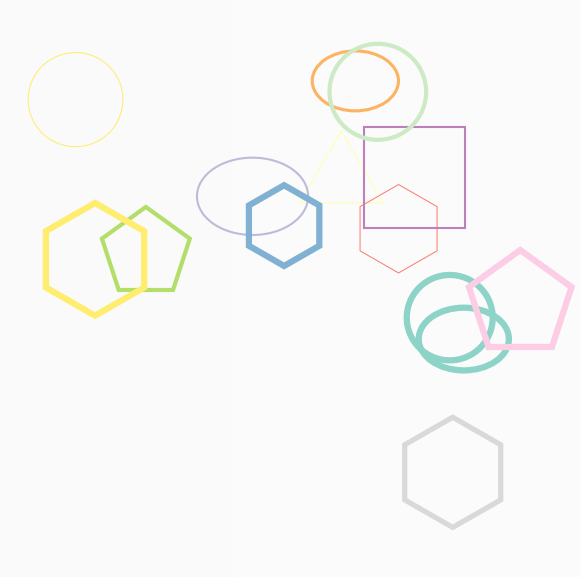[{"shape": "circle", "thickness": 3, "radius": 0.37, "center": [0.774, 0.449]}, {"shape": "oval", "thickness": 3, "radius": 0.39, "center": [0.798, 0.412]}, {"shape": "triangle", "thickness": 0.5, "radius": 0.42, "center": [0.587, 0.689]}, {"shape": "oval", "thickness": 1, "radius": 0.48, "center": [0.435, 0.659]}, {"shape": "hexagon", "thickness": 0.5, "radius": 0.38, "center": [0.686, 0.603]}, {"shape": "hexagon", "thickness": 3, "radius": 0.35, "center": [0.489, 0.608]}, {"shape": "oval", "thickness": 1.5, "radius": 0.37, "center": [0.611, 0.859]}, {"shape": "pentagon", "thickness": 2, "radius": 0.4, "center": [0.251, 0.561]}, {"shape": "pentagon", "thickness": 3, "radius": 0.46, "center": [0.895, 0.473]}, {"shape": "hexagon", "thickness": 2.5, "radius": 0.48, "center": [0.779, 0.181]}, {"shape": "square", "thickness": 1, "radius": 0.44, "center": [0.713, 0.692]}, {"shape": "circle", "thickness": 2, "radius": 0.42, "center": [0.65, 0.84]}, {"shape": "circle", "thickness": 0.5, "radius": 0.41, "center": [0.13, 0.827]}, {"shape": "hexagon", "thickness": 3, "radius": 0.49, "center": [0.164, 0.55]}]